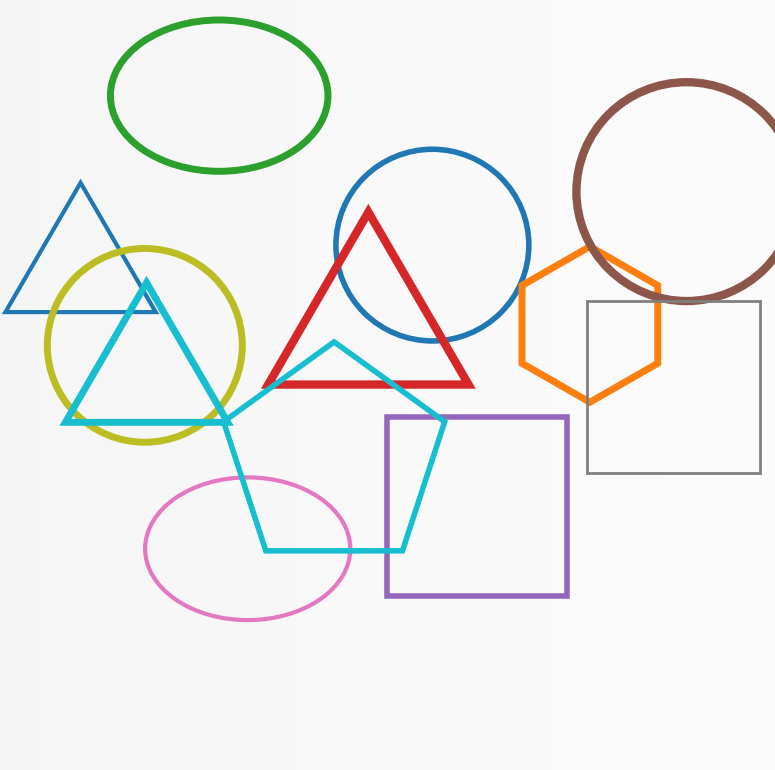[{"shape": "triangle", "thickness": 1.5, "radius": 0.56, "center": [0.104, 0.651]}, {"shape": "circle", "thickness": 2, "radius": 0.62, "center": [0.558, 0.682]}, {"shape": "hexagon", "thickness": 2.5, "radius": 0.51, "center": [0.761, 0.579]}, {"shape": "oval", "thickness": 2.5, "radius": 0.7, "center": [0.283, 0.876]}, {"shape": "triangle", "thickness": 3, "radius": 0.75, "center": [0.475, 0.575]}, {"shape": "square", "thickness": 2, "radius": 0.58, "center": [0.615, 0.343]}, {"shape": "circle", "thickness": 3, "radius": 0.71, "center": [0.886, 0.751]}, {"shape": "oval", "thickness": 1.5, "radius": 0.66, "center": [0.32, 0.287]}, {"shape": "square", "thickness": 1, "radius": 0.56, "center": [0.869, 0.497]}, {"shape": "circle", "thickness": 2.5, "radius": 0.63, "center": [0.187, 0.551]}, {"shape": "pentagon", "thickness": 2, "radius": 0.75, "center": [0.431, 0.406]}, {"shape": "triangle", "thickness": 2.5, "radius": 0.6, "center": [0.189, 0.512]}]